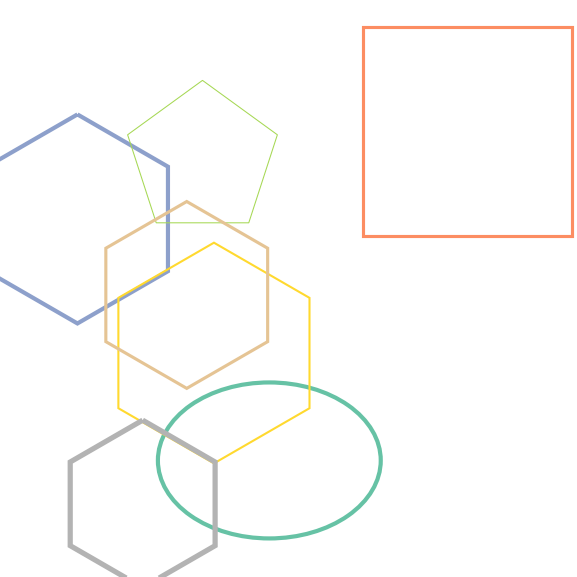[{"shape": "oval", "thickness": 2, "radius": 0.96, "center": [0.466, 0.202]}, {"shape": "square", "thickness": 1.5, "radius": 0.91, "center": [0.809, 0.772]}, {"shape": "hexagon", "thickness": 2, "radius": 0.9, "center": [0.134, 0.62]}, {"shape": "pentagon", "thickness": 0.5, "radius": 0.68, "center": [0.351, 0.724]}, {"shape": "hexagon", "thickness": 1, "radius": 0.96, "center": [0.37, 0.388]}, {"shape": "hexagon", "thickness": 1.5, "radius": 0.81, "center": [0.323, 0.488]}, {"shape": "hexagon", "thickness": 2.5, "radius": 0.72, "center": [0.247, 0.127]}]